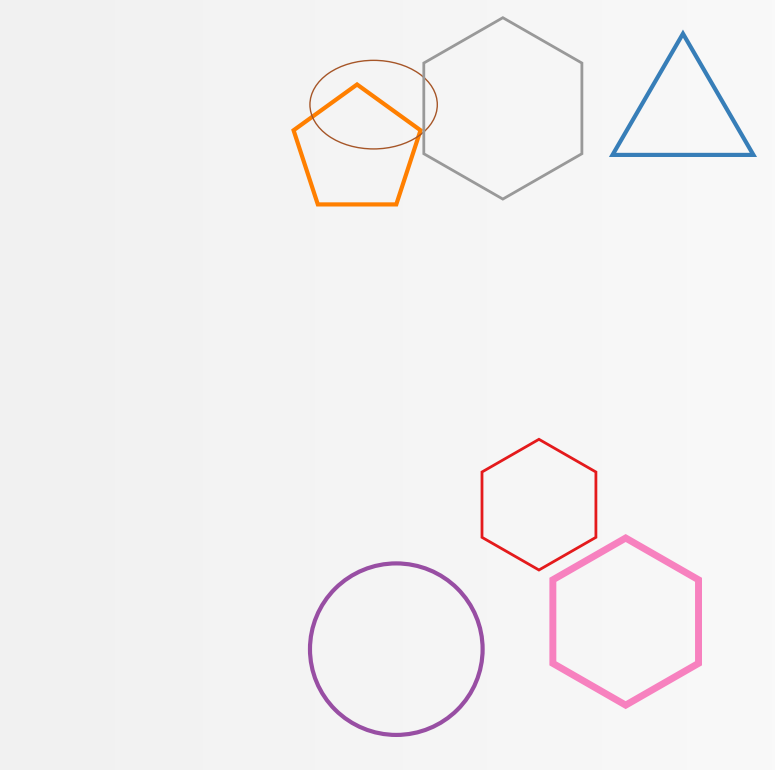[{"shape": "hexagon", "thickness": 1, "radius": 0.42, "center": [0.695, 0.345]}, {"shape": "triangle", "thickness": 1.5, "radius": 0.52, "center": [0.881, 0.851]}, {"shape": "circle", "thickness": 1.5, "radius": 0.56, "center": [0.511, 0.157]}, {"shape": "pentagon", "thickness": 1.5, "radius": 0.43, "center": [0.461, 0.804]}, {"shape": "oval", "thickness": 0.5, "radius": 0.41, "center": [0.482, 0.864]}, {"shape": "hexagon", "thickness": 2.5, "radius": 0.54, "center": [0.807, 0.193]}, {"shape": "hexagon", "thickness": 1, "radius": 0.59, "center": [0.649, 0.859]}]